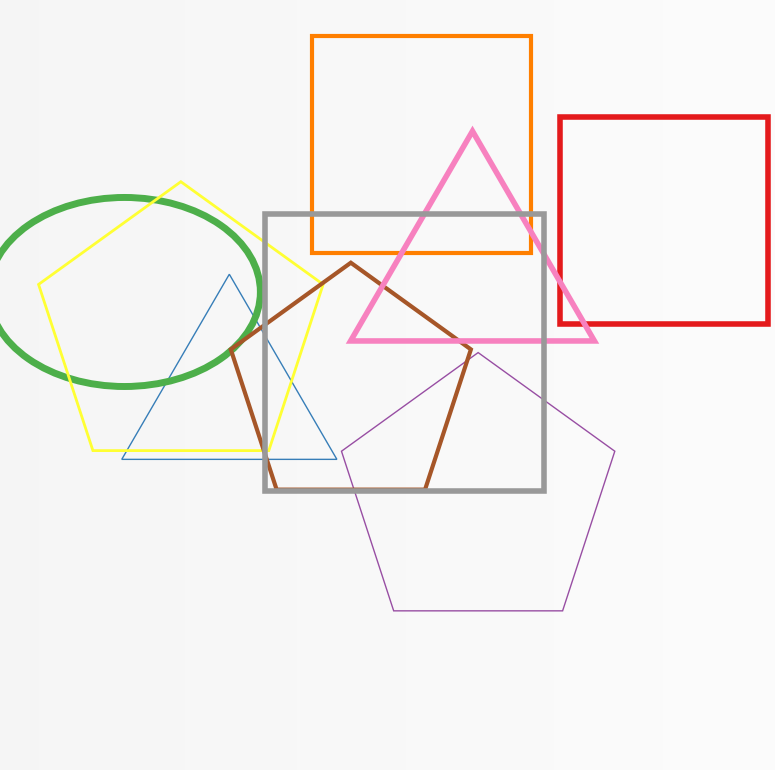[{"shape": "square", "thickness": 2, "radius": 0.67, "center": [0.857, 0.713]}, {"shape": "triangle", "thickness": 0.5, "radius": 0.8, "center": [0.296, 0.484]}, {"shape": "oval", "thickness": 2.5, "radius": 0.88, "center": [0.161, 0.621]}, {"shape": "pentagon", "thickness": 0.5, "radius": 0.93, "center": [0.617, 0.357]}, {"shape": "square", "thickness": 1.5, "radius": 0.71, "center": [0.544, 0.812]}, {"shape": "pentagon", "thickness": 1, "radius": 0.97, "center": [0.233, 0.571]}, {"shape": "pentagon", "thickness": 1.5, "radius": 0.81, "center": [0.453, 0.496]}, {"shape": "triangle", "thickness": 2, "radius": 0.91, "center": [0.61, 0.648]}, {"shape": "square", "thickness": 2, "radius": 0.9, "center": [0.522, 0.542]}]